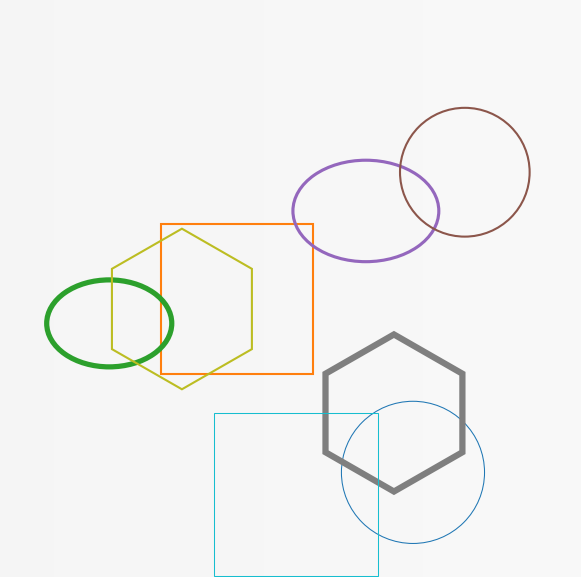[{"shape": "circle", "thickness": 0.5, "radius": 0.62, "center": [0.71, 0.181]}, {"shape": "square", "thickness": 1, "radius": 0.65, "center": [0.408, 0.481]}, {"shape": "oval", "thickness": 2.5, "radius": 0.54, "center": [0.188, 0.439]}, {"shape": "oval", "thickness": 1.5, "radius": 0.63, "center": [0.629, 0.634]}, {"shape": "circle", "thickness": 1, "radius": 0.56, "center": [0.8, 0.701]}, {"shape": "hexagon", "thickness": 3, "radius": 0.68, "center": [0.678, 0.284]}, {"shape": "hexagon", "thickness": 1, "radius": 0.7, "center": [0.313, 0.464]}, {"shape": "square", "thickness": 0.5, "radius": 0.7, "center": [0.509, 0.143]}]